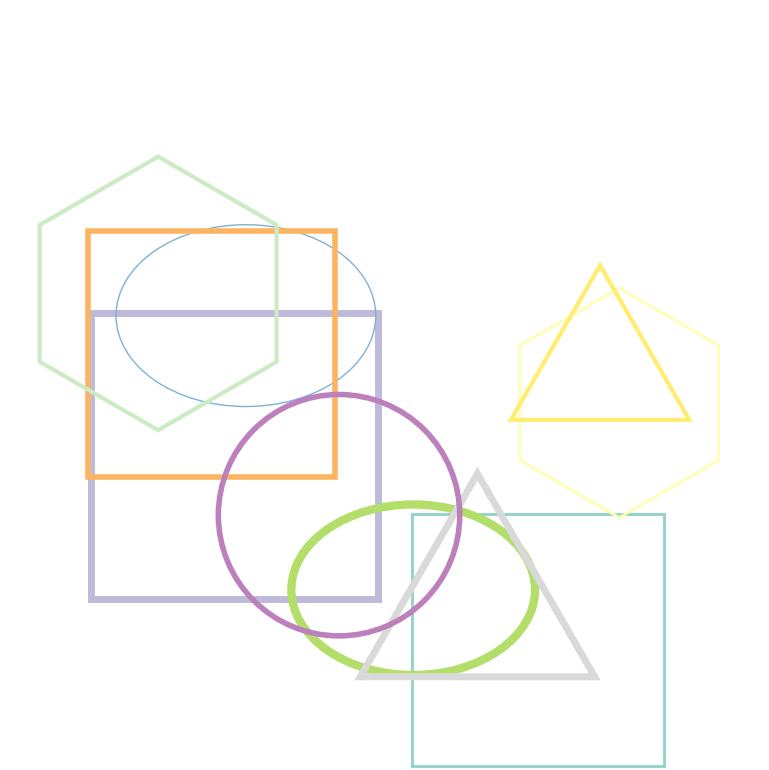[{"shape": "square", "thickness": 1, "radius": 0.82, "center": [0.699, 0.169]}, {"shape": "hexagon", "thickness": 1, "radius": 0.75, "center": [0.804, 0.477]}, {"shape": "square", "thickness": 2.5, "radius": 0.93, "center": [0.305, 0.408]}, {"shape": "oval", "thickness": 0.5, "radius": 0.84, "center": [0.319, 0.59]}, {"shape": "square", "thickness": 2, "radius": 0.8, "center": [0.274, 0.541]}, {"shape": "oval", "thickness": 3, "radius": 0.79, "center": [0.537, 0.234]}, {"shape": "triangle", "thickness": 2.5, "radius": 0.88, "center": [0.62, 0.209]}, {"shape": "circle", "thickness": 2, "radius": 0.78, "center": [0.44, 0.331]}, {"shape": "hexagon", "thickness": 1.5, "radius": 0.89, "center": [0.205, 0.619]}, {"shape": "triangle", "thickness": 1.5, "radius": 0.67, "center": [0.779, 0.522]}]